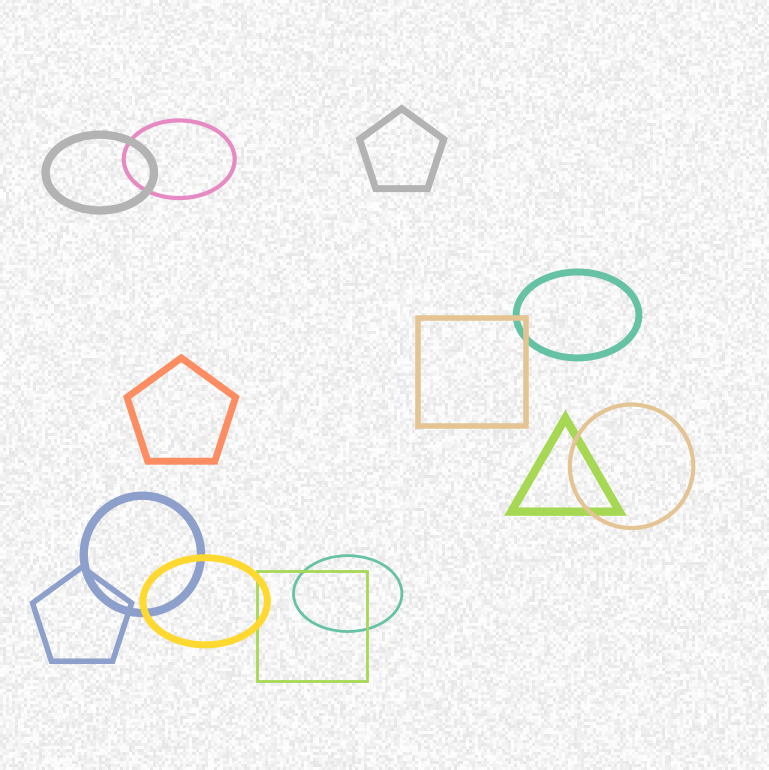[{"shape": "oval", "thickness": 1, "radius": 0.35, "center": [0.452, 0.229]}, {"shape": "oval", "thickness": 2.5, "radius": 0.4, "center": [0.75, 0.591]}, {"shape": "pentagon", "thickness": 2.5, "radius": 0.37, "center": [0.235, 0.461]}, {"shape": "pentagon", "thickness": 2, "radius": 0.34, "center": [0.107, 0.196]}, {"shape": "circle", "thickness": 3, "radius": 0.38, "center": [0.185, 0.28]}, {"shape": "oval", "thickness": 1.5, "radius": 0.36, "center": [0.233, 0.793]}, {"shape": "square", "thickness": 1, "radius": 0.36, "center": [0.405, 0.187]}, {"shape": "triangle", "thickness": 3, "radius": 0.41, "center": [0.734, 0.376]}, {"shape": "oval", "thickness": 2.5, "radius": 0.4, "center": [0.266, 0.219]}, {"shape": "square", "thickness": 2, "radius": 0.35, "center": [0.613, 0.517]}, {"shape": "circle", "thickness": 1.5, "radius": 0.4, "center": [0.82, 0.394]}, {"shape": "oval", "thickness": 3, "radius": 0.35, "center": [0.13, 0.776]}, {"shape": "pentagon", "thickness": 2.5, "radius": 0.29, "center": [0.522, 0.801]}]